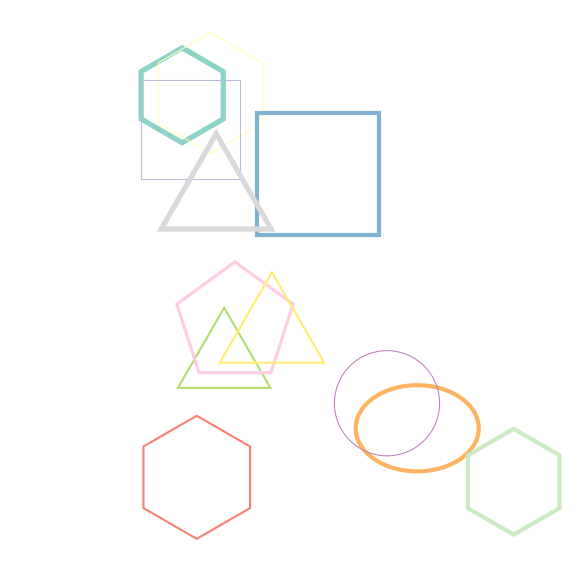[{"shape": "hexagon", "thickness": 2.5, "radius": 0.41, "center": [0.315, 0.834]}, {"shape": "hexagon", "thickness": 0.5, "radius": 0.52, "center": [0.365, 0.838]}, {"shape": "square", "thickness": 0.5, "radius": 0.43, "center": [0.33, 0.775]}, {"shape": "hexagon", "thickness": 1, "radius": 0.53, "center": [0.341, 0.173]}, {"shape": "square", "thickness": 2, "radius": 0.53, "center": [0.55, 0.698]}, {"shape": "oval", "thickness": 2, "radius": 0.53, "center": [0.722, 0.258]}, {"shape": "triangle", "thickness": 1, "radius": 0.46, "center": [0.388, 0.374]}, {"shape": "pentagon", "thickness": 1.5, "radius": 0.53, "center": [0.407, 0.44]}, {"shape": "triangle", "thickness": 2.5, "radius": 0.55, "center": [0.374, 0.658]}, {"shape": "circle", "thickness": 0.5, "radius": 0.46, "center": [0.67, 0.301]}, {"shape": "hexagon", "thickness": 2, "radius": 0.46, "center": [0.89, 0.165]}, {"shape": "triangle", "thickness": 1, "radius": 0.52, "center": [0.471, 0.423]}]